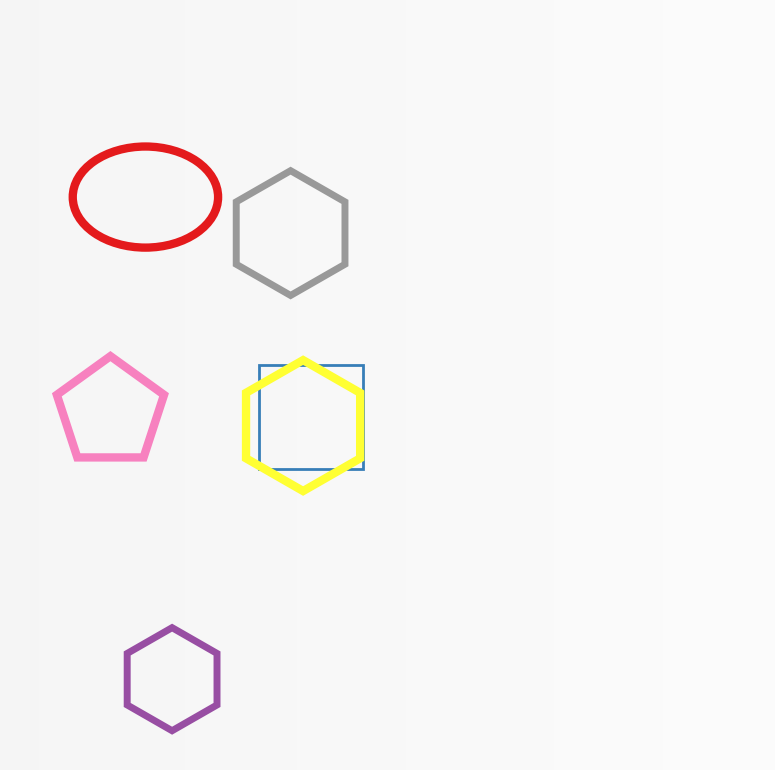[{"shape": "oval", "thickness": 3, "radius": 0.47, "center": [0.188, 0.744]}, {"shape": "square", "thickness": 1, "radius": 0.34, "center": [0.401, 0.459]}, {"shape": "hexagon", "thickness": 2.5, "radius": 0.33, "center": [0.222, 0.118]}, {"shape": "hexagon", "thickness": 3, "radius": 0.43, "center": [0.391, 0.447]}, {"shape": "pentagon", "thickness": 3, "radius": 0.36, "center": [0.143, 0.465]}, {"shape": "hexagon", "thickness": 2.5, "radius": 0.41, "center": [0.375, 0.697]}]